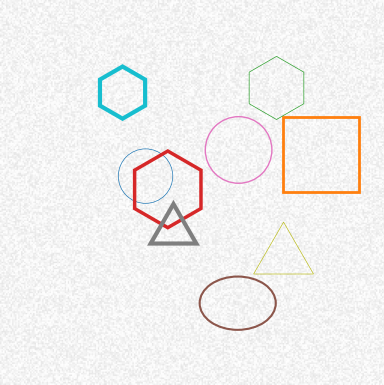[{"shape": "circle", "thickness": 0.5, "radius": 0.35, "center": [0.378, 0.543]}, {"shape": "square", "thickness": 2, "radius": 0.49, "center": [0.834, 0.599]}, {"shape": "hexagon", "thickness": 0.5, "radius": 0.41, "center": [0.718, 0.772]}, {"shape": "hexagon", "thickness": 2.5, "radius": 0.5, "center": [0.436, 0.508]}, {"shape": "oval", "thickness": 1.5, "radius": 0.49, "center": [0.617, 0.212]}, {"shape": "circle", "thickness": 1, "radius": 0.43, "center": [0.62, 0.61]}, {"shape": "triangle", "thickness": 3, "radius": 0.34, "center": [0.451, 0.402]}, {"shape": "triangle", "thickness": 0.5, "radius": 0.45, "center": [0.737, 0.333]}, {"shape": "hexagon", "thickness": 3, "radius": 0.34, "center": [0.318, 0.759]}]